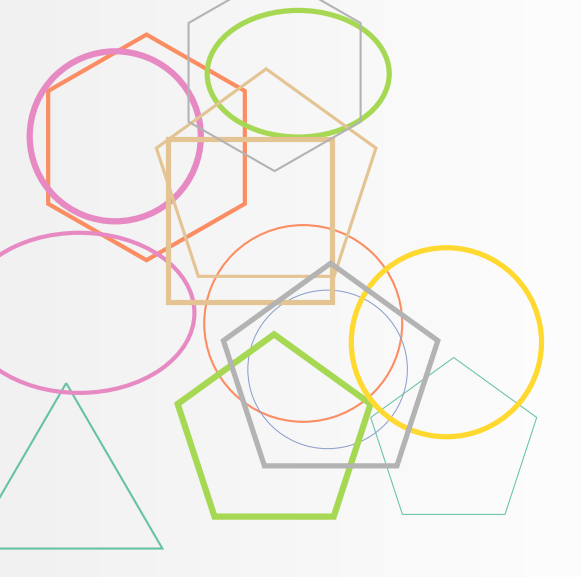[{"shape": "pentagon", "thickness": 0.5, "radius": 0.75, "center": [0.781, 0.23]}, {"shape": "triangle", "thickness": 1, "radius": 0.96, "center": [0.114, 0.145]}, {"shape": "hexagon", "thickness": 2, "radius": 0.98, "center": [0.252, 0.744]}, {"shape": "circle", "thickness": 1, "radius": 0.85, "center": [0.522, 0.439]}, {"shape": "circle", "thickness": 0.5, "radius": 0.69, "center": [0.564, 0.359]}, {"shape": "oval", "thickness": 2, "radius": 0.99, "center": [0.136, 0.457]}, {"shape": "circle", "thickness": 3, "radius": 0.74, "center": [0.198, 0.763]}, {"shape": "pentagon", "thickness": 3, "radius": 0.87, "center": [0.472, 0.246]}, {"shape": "oval", "thickness": 2.5, "radius": 0.78, "center": [0.513, 0.871]}, {"shape": "circle", "thickness": 2.5, "radius": 0.82, "center": [0.768, 0.407]}, {"shape": "square", "thickness": 2.5, "radius": 0.71, "center": [0.43, 0.618]}, {"shape": "pentagon", "thickness": 1.5, "radius": 0.99, "center": [0.458, 0.681]}, {"shape": "pentagon", "thickness": 2.5, "radius": 0.97, "center": [0.569, 0.349]}, {"shape": "hexagon", "thickness": 1, "radius": 0.85, "center": [0.472, 0.874]}]